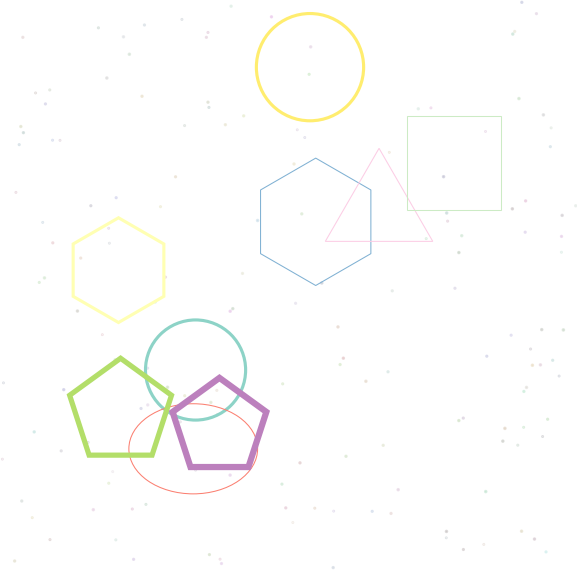[{"shape": "circle", "thickness": 1.5, "radius": 0.43, "center": [0.339, 0.358]}, {"shape": "hexagon", "thickness": 1.5, "radius": 0.45, "center": [0.205, 0.531]}, {"shape": "oval", "thickness": 0.5, "radius": 0.56, "center": [0.335, 0.222]}, {"shape": "hexagon", "thickness": 0.5, "radius": 0.55, "center": [0.547, 0.615]}, {"shape": "pentagon", "thickness": 2.5, "radius": 0.46, "center": [0.209, 0.286]}, {"shape": "triangle", "thickness": 0.5, "radius": 0.54, "center": [0.656, 0.635]}, {"shape": "pentagon", "thickness": 3, "radius": 0.43, "center": [0.38, 0.259]}, {"shape": "square", "thickness": 0.5, "radius": 0.41, "center": [0.787, 0.717]}, {"shape": "circle", "thickness": 1.5, "radius": 0.46, "center": [0.537, 0.883]}]